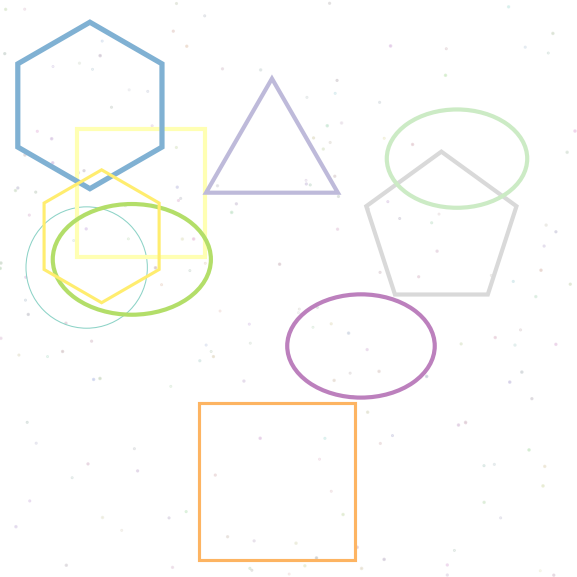[{"shape": "circle", "thickness": 0.5, "radius": 0.53, "center": [0.15, 0.536]}, {"shape": "square", "thickness": 2, "radius": 0.56, "center": [0.244, 0.665]}, {"shape": "triangle", "thickness": 2, "radius": 0.66, "center": [0.471, 0.731]}, {"shape": "hexagon", "thickness": 2.5, "radius": 0.72, "center": [0.156, 0.817]}, {"shape": "square", "thickness": 1.5, "radius": 0.68, "center": [0.479, 0.165]}, {"shape": "oval", "thickness": 2, "radius": 0.68, "center": [0.228, 0.55]}, {"shape": "pentagon", "thickness": 2, "radius": 0.68, "center": [0.764, 0.6]}, {"shape": "oval", "thickness": 2, "radius": 0.64, "center": [0.625, 0.4]}, {"shape": "oval", "thickness": 2, "radius": 0.61, "center": [0.791, 0.724]}, {"shape": "hexagon", "thickness": 1.5, "radius": 0.58, "center": [0.176, 0.59]}]